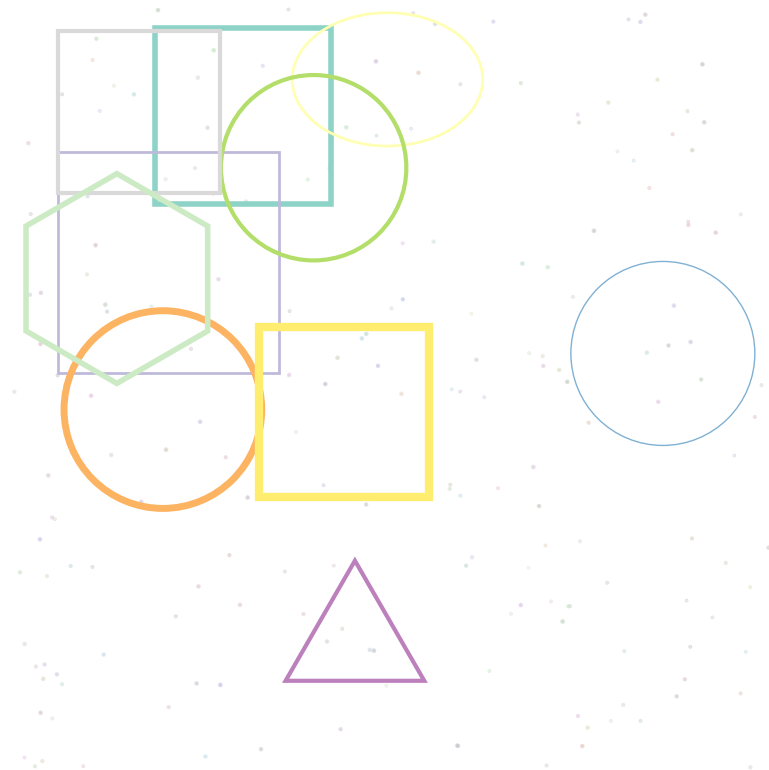[{"shape": "square", "thickness": 2, "radius": 0.57, "center": [0.315, 0.849]}, {"shape": "oval", "thickness": 1, "radius": 0.62, "center": [0.503, 0.897]}, {"shape": "square", "thickness": 1, "radius": 0.72, "center": [0.219, 0.659]}, {"shape": "circle", "thickness": 0.5, "radius": 0.6, "center": [0.861, 0.541]}, {"shape": "circle", "thickness": 2.5, "radius": 0.64, "center": [0.212, 0.468]}, {"shape": "circle", "thickness": 1.5, "radius": 0.6, "center": [0.407, 0.782]}, {"shape": "square", "thickness": 1.5, "radius": 0.53, "center": [0.18, 0.855]}, {"shape": "triangle", "thickness": 1.5, "radius": 0.52, "center": [0.461, 0.168]}, {"shape": "hexagon", "thickness": 2, "radius": 0.68, "center": [0.152, 0.638]}, {"shape": "square", "thickness": 3, "radius": 0.55, "center": [0.447, 0.465]}]